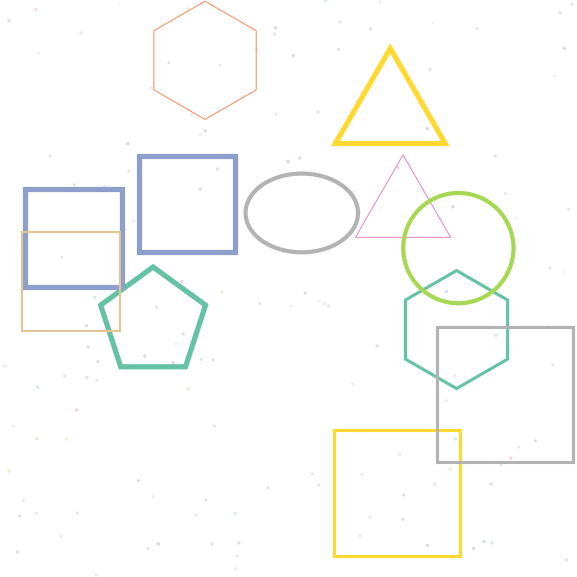[{"shape": "pentagon", "thickness": 2.5, "radius": 0.48, "center": [0.265, 0.441]}, {"shape": "hexagon", "thickness": 1.5, "radius": 0.51, "center": [0.791, 0.428]}, {"shape": "hexagon", "thickness": 0.5, "radius": 0.51, "center": [0.355, 0.895]}, {"shape": "square", "thickness": 2.5, "radius": 0.42, "center": [0.127, 0.587]}, {"shape": "square", "thickness": 2.5, "radius": 0.41, "center": [0.324, 0.646]}, {"shape": "triangle", "thickness": 0.5, "radius": 0.48, "center": [0.698, 0.636]}, {"shape": "circle", "thickness": 2, "radius": 0.48, "center": [0.794, 0.569]}, {"shape": "triangle", "thickness": 2.5, "radius": 0.55, "center": [0.676, 0.806]}, {"shape": "square", "thickness": 1.5, "radius": 0.54, "center": [0.687, 0.145]}, {"shape": "square", "thickness": 1, "radius": 0.43, "center": [0.123, 0.512]}, {"shape": "square", "thickness": 1.5, "radius": 0.59, "center": [0.874, 0.316]}, {"shape": "oval", "thickness": 2, "radius": 0.49, "center": [0.523, 0.63]}]